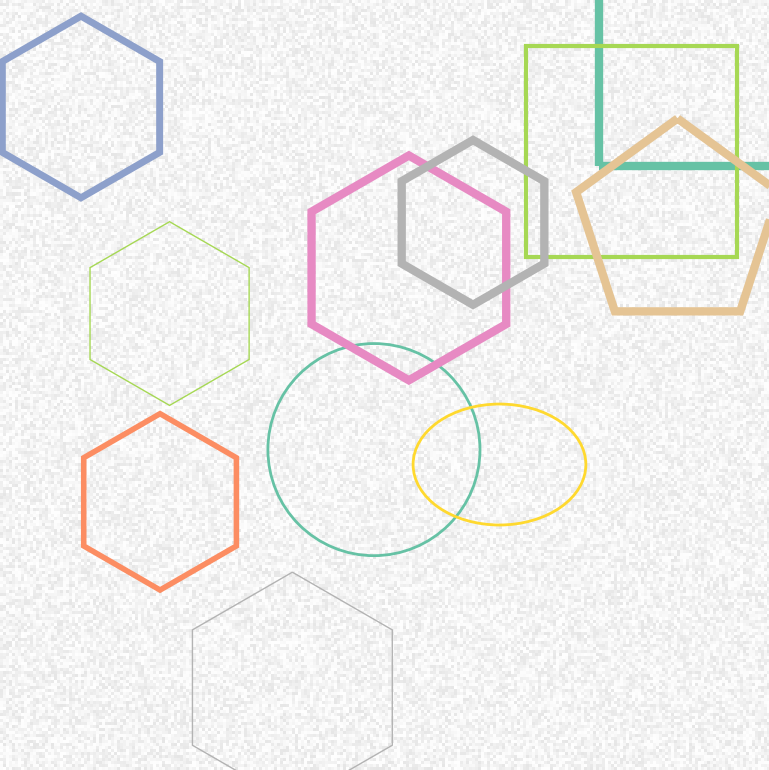[{"shape": "square", "thickness": 3, "radius": 0.56, "center": [0.889, 0.895]}, {"shape": "circle", "thickness": 1, "radius": 0.69, "center": [0.486, 0.416]}, {"shape": "hexagon", "thickness": 2, "radius": 0.57, "center": [0.208, 0.348]}, {"shape": "hexagon", "thickness": 2.5, "radius": 0.59, "center": [0.105, 0.861]}, {"shape": "hexagon", "thickness": 3, "radius": 0.73, "center": [0.531, 0.652]}, {"shape": "square", "thickness": 1.5, "radius": 0.68, "center": [0.82, 0.803]}, {"shape": "hexagon", "thickness": 0.5, "radius": 0.6, "center": [0.22, 0.593]}, {"shape": "oval", "thickness": 1, "radius": 0.56, "center": [0.649, 0.397]}, {"shape": "pentagon", "thickness": 3, "radius": 0.69, "center": [0.88, 0.708]}, {"shape": "hexagon", "thickness": 3, "radius": 0.53, "center": [0.614, 0.711]}, {"shape": "hexagon", "thickness": 0.5, "radius": 0.75, "center": [0.38, 0.107]}]